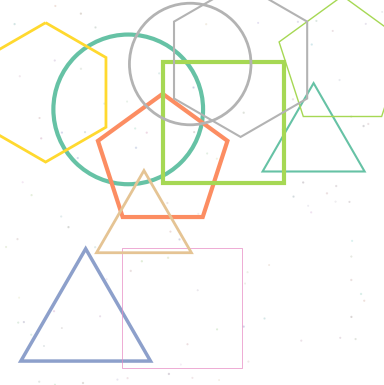[{"shape": "triangle", "thickness": 1.5, "radius": 0.77, "center": [0.815, 0.631]}, {"shape": "circle", "thickness": 3, "radius": 0.97, "center": [0.333, 0.716]}, {"shape": "pentagon", "thickness": 3, "radius": 0.88, "center": [0.423, 0.579]}, {"shape": "triangle", "thickness": 2.5, "radius": 0.97, "center": [0.223, 0.159]}, {"shape": "square", "thickness": 0.5, "radius": 0.78, "center": [0.472, 0.201]}, {"shape": "square", "thickness": 3, "radius": 0.79, "center": [0.581, 0.682]}, {"shape": "pentagon", "thickness": 1, "radius": 0.87, "center": [0.89, 0.837]}, {"shape": "hexagon", "thickness": 2, "radius": 0.9, "center": [0.119, 0.76]}, {"shape": "triangle", "thickness": 2, "radius": 0.71, "center": [0.374, 0.415]}, {"shape": "circle", "thickness": 2, "radius": 0.79, "center": [0.494, 0.834]}, {"shape": "hexagon", "thickness": 1.5, "radius": 1.0, "center": [0.625, 0.844]}]